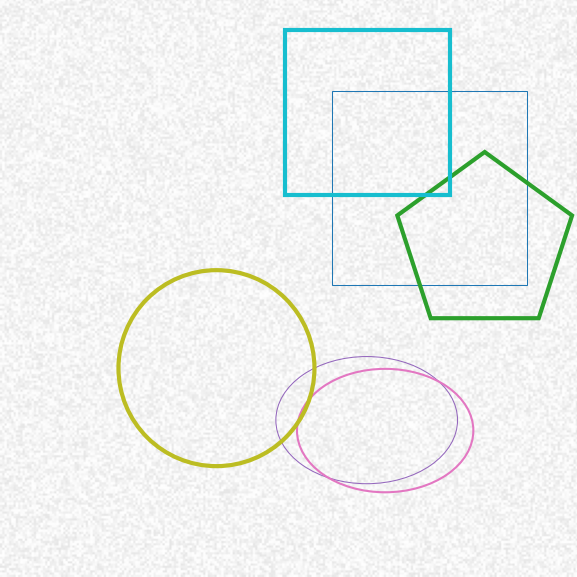[{"shape": "square", "thickness": 0.5, "radius": 0.84, "center": [0.744, 0.674]}, {"shape": "pentagon", "thickness": 2, "radius": 0.8, "center": [0.839, 0.577]}, {"shape": "oval", "thickness": 0.5, "radius": 0.79, "center": [0.635, 0.272]}, {"shape": "oval", "thickness": 1, "radius": 0.76, "center": [0.667, 0.254]}, {"shape": "circle", "thickness": 2, "radius": 0.85, "center": [0.375, 0.362]}, {"shape": "square", "thickness": 2, "radius": 0.71, "center": [0.637, 0.805]}]